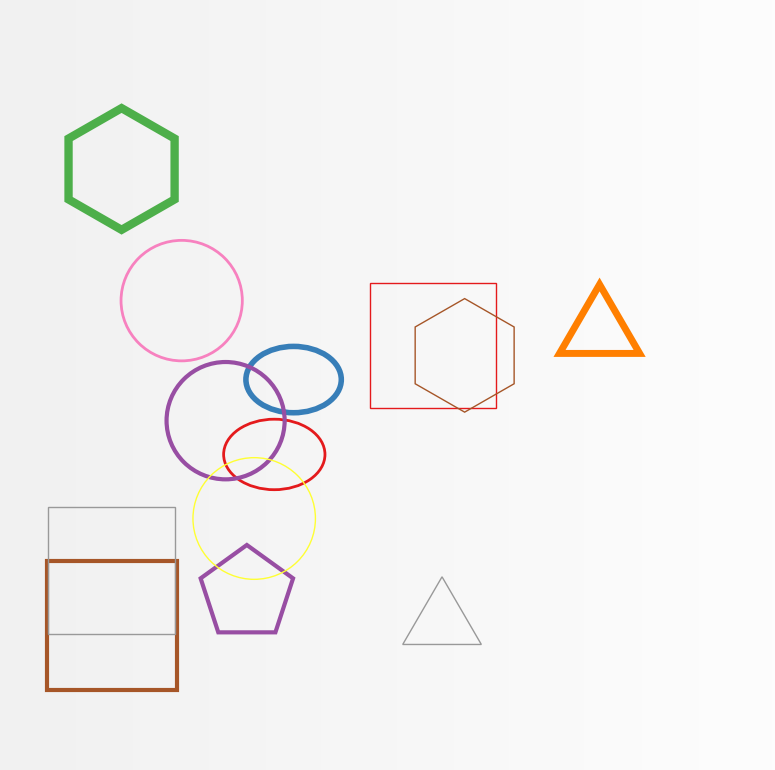[{"shape": "square", "thickness": 0.5, "radius": 0.41, "center": [0.558, 0.552]}, {"shape": "oval", "thickness": 1, "radius": 0.33, "center": [0.354, 0.41]}, {"shape": "oval", "thickness": 2, "radius": 0.31, "center": [0.379, 0.507]}, {"shape": "hexagon", "thickness": 3, "radius": 0.4, "center": [0.157, 0.781]}, {"shape": "pentagon", "thickness": 1.5, "radius": 0.31, "center": [0.319, 0.23]}, {"shape": "circle", "thickness": 1.5, "radius": 0.38, "center": [0.291, 0.454]}, {"shape": "triangle", "thickness": 2.5, "radius": 0.3, "center": [0.774, 0.571]}, {"shape": "circle", "thickness": 0.5, "radius": 0.4, "center": [0.328, 0.327]}, {"shape": "hexagon", "thickness": 0.5, "radius": 0.37, "center": [0.6, 0.538]}, {"shape": "square", "thickness": 1.5, "radius": 0.42, "center": [0.145, 0.188]}, {"shape": "circle", "thickness": 1, "radius": 0.39, "center": [0.234, 0.61]}, {"shape": "triangle", "thickness": 0.5, "radius": 0.29, "center": [0.57, 0.192]}, {"shape": "square", "thickness": 0.5, "radius": 0.41, "center": [0.143, 0.259]}]